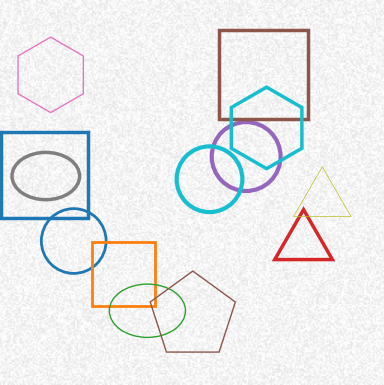[{"shape": "circle", "thickness": 2, "radius": 0.42, "center": [0.192, 0.374]}, {"shape": "square", "thickness": 2.5, "radius": 0.56, "center": [0.115, 0.546]}, {"shape": "square", "thickness": 2, "radius": 0.41, "center": [0.321, 0.288]}, {"shape": "oval", "thickness": 1, "radius": 0.49, "center": [0.383, 0.193]}, {"shape": "triangle", "thickness": 2.5, "radius": 0.43, "center": [0.788, 0.369]}, {"shape": "circle", "thickness": 3, "radius": 0.45, "center": [0.639, 0.593]}, {"shape": "pentagon", "thickness": 1, "radius": 0.58, "center": [0.501, 0.18]}, {"shape": "square", "thickness": 2.5, "radius": 0.58, "center": [0.684, 0.807]}, {"shape": "hexagon", "thickness": 1, "radius": 0.49, "center": [0.132, 0.806]}, {"shape": "oval", "thickness": 2.5, "radius": 0.44, "center": [0.119, 0.543]}, {"shape": "triangle", "thickness": 0.5, "radius": 0.43, "center": [0.837, 0.48]}, {"shape": "hexagon", "thickness": 2.5, "radius": 0.53, "center": [0.692, 0.668]}, {"shape": "circle", "thickness": 3, "radius": 0.43, "center": [0.544, 0.534]}]